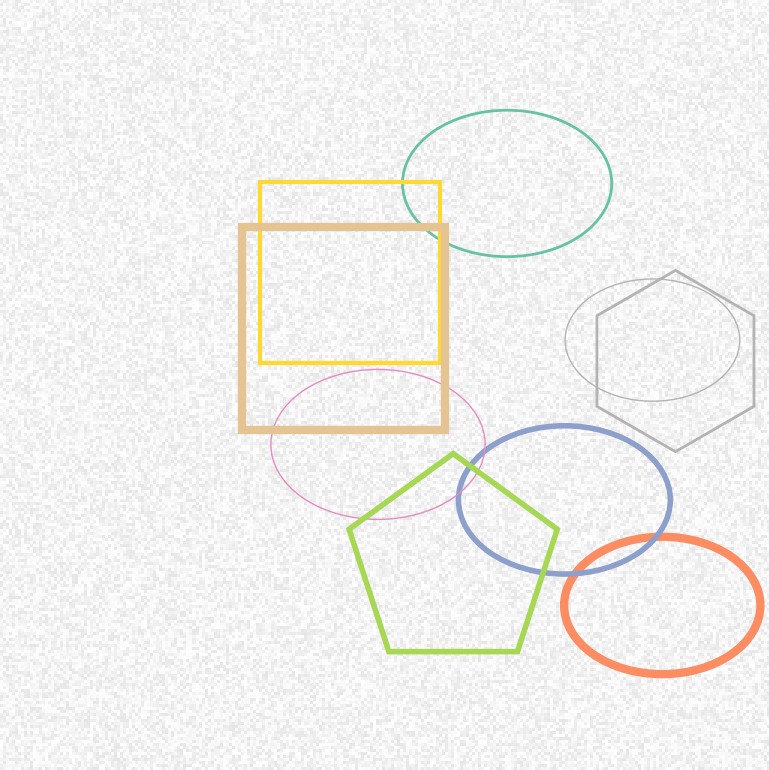[{"shape": "oval", "thickness": 1, "radius": 0.68, "center": [0.659, 0.762]}, {"shape": "oval", "thickness": 3, "radius": 0.64, "center": [0.86, 0.214]}, {"shape": "oval", "thickness": 2, "radius": 0.69, "center": [0.733, 0.351]}, {"shape": "oval", "thickness": 0.5, "radius": 0.7, "center": [0.491, 0.423]}, {"shape": "pentagon", "thickness": 2, "radius": 0.71, "center": [0.589, 0.269]}, {"shape": "square", "thickness": 1.5, "radius": 0.59, "center": [0.455, 0.646]}, {"shape": "square", "thickness": 3, "radius": 0.66, "center": [0.446, 0.574]}, {"shape": "hexagon", "thickness": 1, "radius": 0.59, "center": [0.877, 0.531]}, {"shape": "oval", "thickness": 0.5, "radius": 0.57, "center": [0.847, 0.558]}]